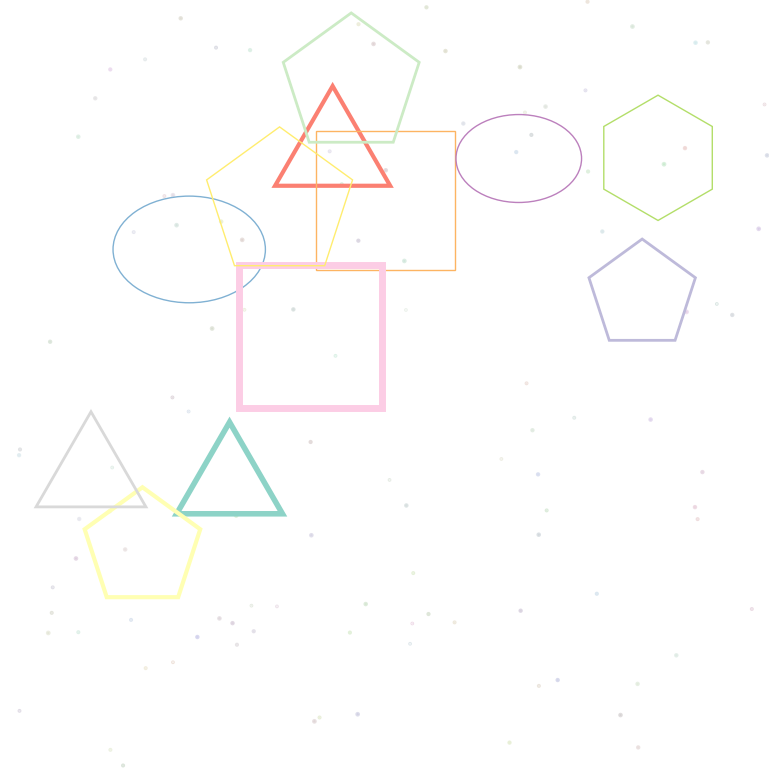[{"shape": "triangle", "thickness": 2, "radius": 0.4, "center": [0.298, 0.372]}, {"shape": "pentagon", "thickness": 1.5, "radius": 0.39, "center": [0.185, 0.288]}, {"shape": "pentagon", "thickness": 1, "radius": 0.36, "center": [0.834, 0.617]}, {"shape": "triangle", "thickness": 1.5, "radius": 0.43, "center": [0.432, 0.802]}, {"shape": "oval", "thickness": 0.5, "radius": 0.49, "center": [0.246, 0.676]}, {"shape": "square", "thickness": 0.5, "radius": 0.45, "center": [0.5, 0.74]}, {"shape": "hexagon", "thickness": 0.5, "radius": 0.41, "center": [0.855, 0.795]}, {"shape": "square", "thickness": 2.5, "radius": 0.46, "center": [0.403, 0.563]}, {"shape": "triangle", "thickness": 1, "radius": 0.41, "center": [0.118, 0.383]}, {"shape": "oval", "thickness": 0.5, "radius": 0.41, "center": [0.674, 0.794]}, {"shape": "pentagon", "thickness": 1, "radius": 0.46, "center": [0.456, 0.89]}, {"shape": "pentagon", "thickness": 0.5, "radius": 0.5, "center": [0.363, 0.736]}]